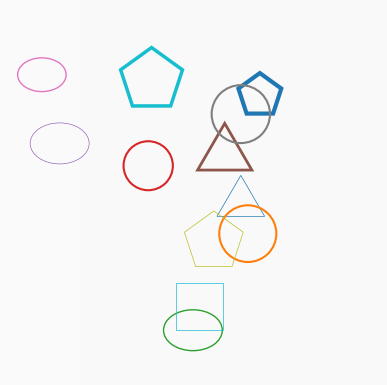[{"shape": "triangle", "thickness": 0.5, "radius": 0.36, "center": [0.621, 0.473]}, {"shape": "pentagon", "thickness": 3, "radius": 0.29, "center": [0.671, 0.752]}, {"shape": "circle", "thickness": 1.5, "radius": 0.37, "center": [0.639, 0.393]}, {"shape": "oval", "thickness": 1, "radius": 0.38, "center": [0.498, 0.142]}, {"shape": "circle", "thickness": 1.5, "radius": 0.32, "center": [0.382, 0.57]}, {"shape": "oval", "thickness": 0.5, "radius": 0.38, "center": [0.154, 0.628]}, {"shape": "triangle", "thickness": 2, "radius": 0.4, "center": [0.58, 0.599]}, {"shape": "oval", "thickness": 1, "radius": 0.31, "center": [0.108, 0.806]}, {"shape": "circle", "thickness": 1.5, "radius": 0.38, "center": [0.621, 0.704]}, {"shape": "pentagon", "thickness": 0.5, "radius": 0.4, "center": [0.552, 0.372]}, {"shape": "square", "thickness": 0.5, "radius": 0.31, "center": [0.515, 0.204]}, {"shape": "pentagon", "thickness": 2.5, "radius": 0.42, "center": [0.391, 0.793]}]